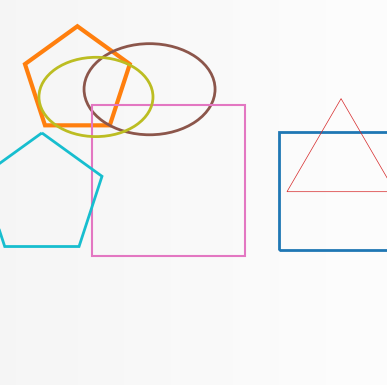[{"shape": "square", "thickness": 2, "radius": 0.77, "center": [0.874, 0.504]}, {"shape": "pentagon", "thickness": 3, "radius": 0.71, "center": [0.2, 0.79]}, {"shape": "triangle", "thickness": 0.5, "radius": 0.81, "center": [0.88, 0.583]}, {"shape": "oval", "thickness": 2, "radius": 0.85, "center": [0.386, 0.768]}, {"shape": "square", "thickness": 1.5, "radius": 0.98, "center": [0.435, 0.531]}, {"shape": "oval", "thickness": 2, "radius": 0.74, "center": [0.248, 0.748]}, {"shape": "pentagon", "thickness": 2, "radius": 0.82, "center": [0.108, 0.492]}]